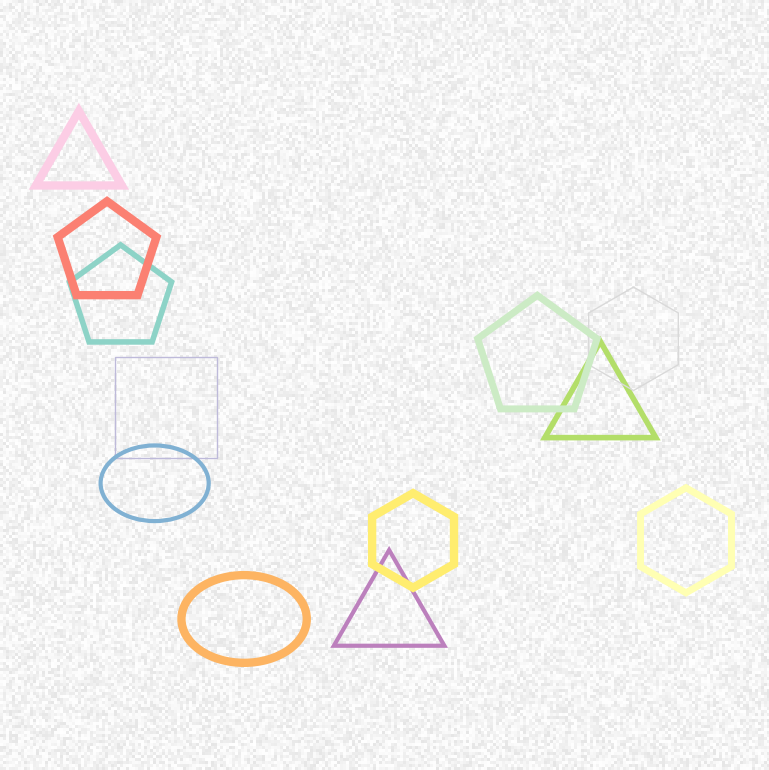[{"shape": "pentagon", "thickness": 2, "radius": 0.35, "center": [0.157, 0.612]}, {"shape": "hexagon", "thickness": 2.5, "radius": 0.34, "center": [0.891, 0.298]}, {"shape": "square", "thickness": 0.5, "radius": 0.33, "center": [0.216, 0.471]}, {"shape": "pentagon", "thickness": 3, "radius": 0.34, "center": [0.139, 0.671]}, {"shape": "oval", "thickness": 1.5, "radius": 0.35, "center": [0.201, 0.372]}, {"shape": "oval", "thickness": 3, "radius": 0.41, "center": [0.317, 0.196]}, {"shape": "triangle", "thickness": 2, "radius": 0.42, "center": [0.78, 0.473]}, {"shape": "triangle", "thickness": 3, "radius": 0.32, "center": [0.102, 0.791]}, {"shape": "hexagon", "thickness": 0.5, "radius": 0.34, "center": [0.823, 0.56]}, {"shape": "triangle", "thickness": 1.5, "radius": 0.41, "center": [0.505, 0.203]}, {"shape": "pentagon", "thickness": 2.5, "radius": 0.41, "center": [0.698, 0.535]}, {"shape": "hexagon", "thickness": 3, "radius": 0.31, "center": [0.536, 0.298]}]